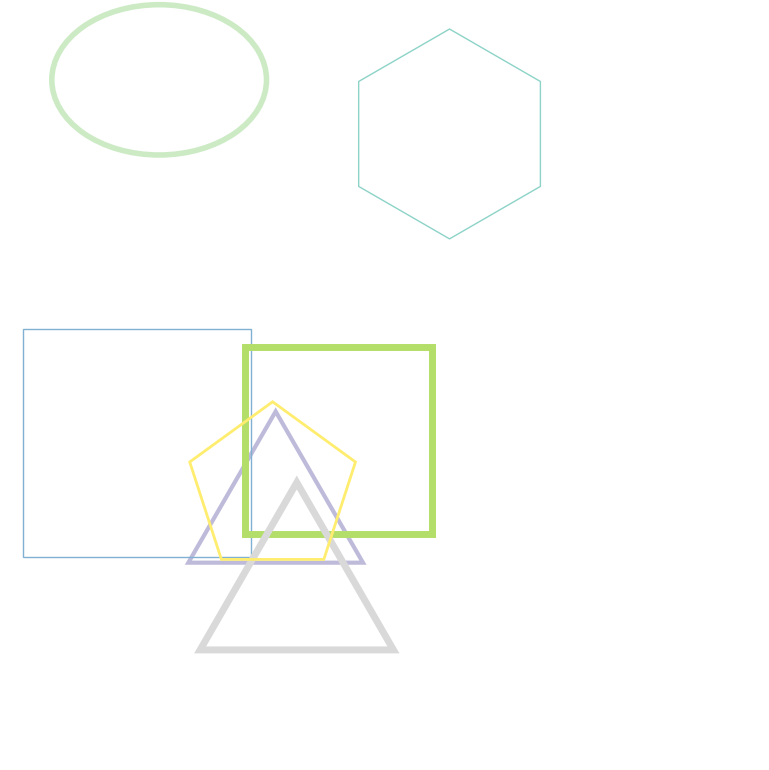[{"shape": "hexagon", "thickness": 0.5, "radius": 0.68, "center": [0.584, 0.826]}, {"shape": "triangle", "thickness": 1.5, "radius": 0.65, "center": [0.358, 0.335]}, {"shape": "square", "thickness": 0.5, "radius": 0.74, "center": [0.178, 0.424]}, {"shape": "square", "thickness": 2.5, "radius": 0.61, "center": [0.44, 0.428]}, {"shape": "triangle", "thickness": 2.5, "radius": 0.72, "center": [0.385, 0.228]}, {"shape": "oval", "thickness": 2, "radius": 0.7, "center": [0.207, 0.896]}, {"shape": "pentagon", "thickness": 1, "radius": 0.57, "center": [0.354, 0.365]}]